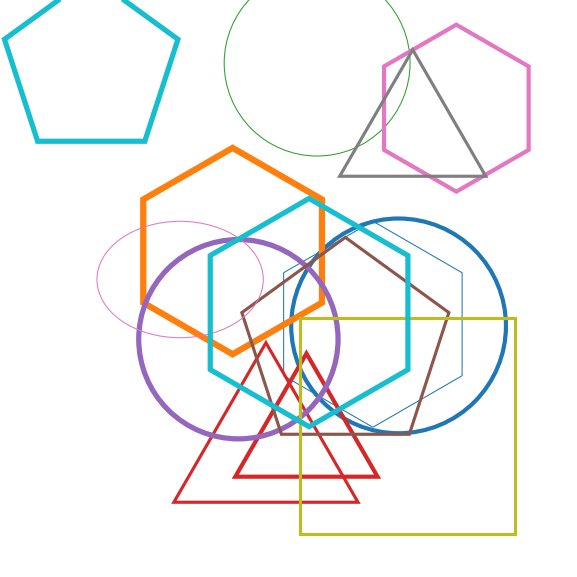[{"shape": "hexagon", "thickness": 0.5, "radius": 0.89, "center": [0.646, 0.438]}, {"shape": "circle", "thickness": 2, "radius": 0.93, "center": [0.69, 0.435]}, {"shape": "hexagon", "thickness": 3, "radius": 0.89, "center": [0.403, 0.564]}, {"shape": "circle", "thickness": 0.5, "radius": 0.8, "center": [0.549, 0.89]}, {"shape": "triangle", "thickness": 2, "radius": 0.71, "center": [0.531, 0.245]}, {"shape": "triangle", "thickness": 1.5, "radius": 0.92, "center": [0.46, 0.222]}, {"shape": "circle", "thickness": 2.5, "radius": 0.86, "center": [0.413, 0.412]}, {"shape": "pentagon", "thickness": 1.5, "radius": 0.94, "center": [0.598, 0.4]}, {"shape": "oval", "thickness": 0.5, "radius": 0.72, "center": [0.312, 0.515]}, {"shape": "hexagon", "thickness": 2, "radius": 0.72, "center": [0.79, 0.812]}, {"shape": "triangle", "thickness": 1.5, "radius": 0.73, "center": [0.715, 0.767]}, {"shape": "square", "thickness": 1.5, "radius": 0.93, "center": [0.706, 0.262]}, {"shape": "pentagon", "thickness": 2.5, "radius": 0.79, "center": [0.158, 0.882]}, {"shape": "hexagon", "thickness": 2.5, "radius": 0.99, "center": [0.535, 0.458]}]